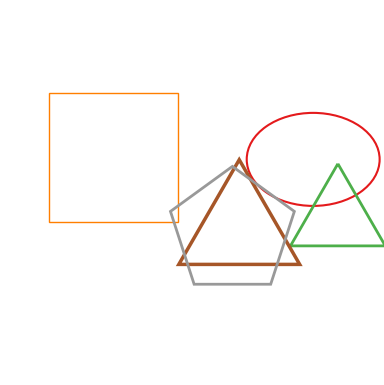[{"shape": "oval", "thickness": 1.5, "radius": 0.86, "center": [0.813, 0.586]}, {"shape": "triangle", "thickness": 2, "radius": 0.71, "center": [0.878, 0.432]}, {"shape": "square", "thickness": 1, "radius": 0.84, "center": [0.294, 0.59]}, {"shape": "triangle", "thickness": 2.5, "radius": 0.91, "center": [0.621, 0.404]}, {"shape": "pentagon", "thickness": 2, "radius": 0.85, "center": [0.604, 0.399]}]